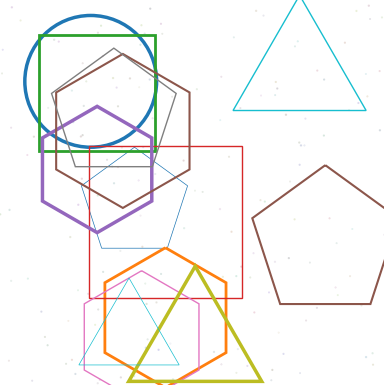[{"shape": "pentagon", "thickness": 0.5, "radius": 0.72, "center": [0.349, 0.473]}, {"shape": "circle", "thickness": 2.5, "radius": 0.86, "center": [0.236, 0.789]}, {"shape": "hexagon", "thickness": 2, "radius": 0.91, "center": [0.43, 0.175]}, {"shape": "square", "thickness": 2, "radius": 0.75, "center": [0.251, 0.76]}, {"shape": "square", "thickness": 1, "radius": 0.99, "center": [0.43, 0.423]}, {"shape": "hexagon", "thickness": 2.5, "radius": 0.82, "center": [0.252, 0.56]}, {"shape": "pentagon", "thickness": 1.5, "radius": 1.0, "center": [0.845, 0.372]}, {"shape": "hexagon", "thickness": 1.5, "radius": 1.0, "center": [0.319, 0.66]}, {"shape": "hexagon", "thickness": 1, "radius": 0.86, "center": [0.368, 0.125]}, {"shape": "pentagon", "thickness": 1, "radius": 0.85, "center": [0.296, 0.705]}, {"shape": "triangle", "thickness": 2.5, "radius": 1.0, "center": [0.507, 0.109]}, {"shape": "triangle", "thickness": 0.5, "radius": 0.75, "center": [0.335, 0.127]}, {"shape": "triangle", "thickness": 1, "radius": 1.0, "center": [0.778, 0.813]}]